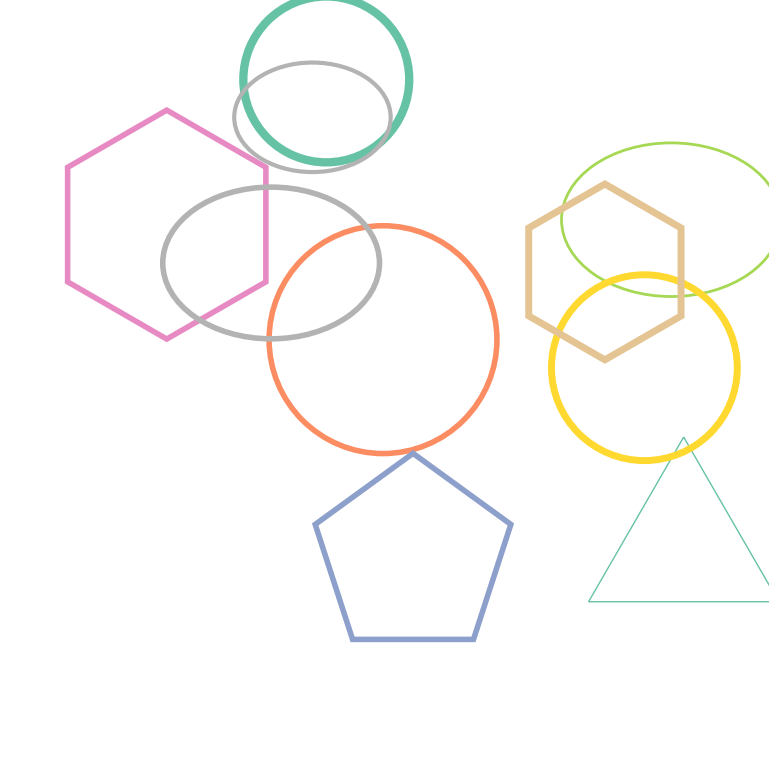[{"shape": "circle", "thickness": 3, "radius": 0.54, "center": [0.424, 0.897]}, {"shape": "triangle", "thickness": 0.5, "radius": 0.71, "center": [0.888, 0.29]}, {"shape": "circle", "thickness": 2, "radius": 0.74, "center": [0.497, 0.559]}, {"shape": "pentagon", "thickness": 2, "radius": 0.67, "center": [0.536, 0.278]}, {"shape": "hexagon", "thickness": 2, "radius": 0.74, "center": [0.217, 0.708]}, {"shape": "oval", "thickness": 1, "radius": 0.71, "center": [0.872, 0.715]}, {"shape": "circle", "thickness": 2.5, "radius": 0.6, "center": [0.837, 0.522]}, {"shape": "hexagon", "thickness": 2.5, "radius": 0.57, "center": [0.786, 0.647]}, {"shape": "oval", "thickness": 1.5, "radius": 0.51, "center": [0.406, 0.848]}, {"shape": "oval", "thickness": 2, "radius": 0.7, "center": [0.352, 0.658]}]